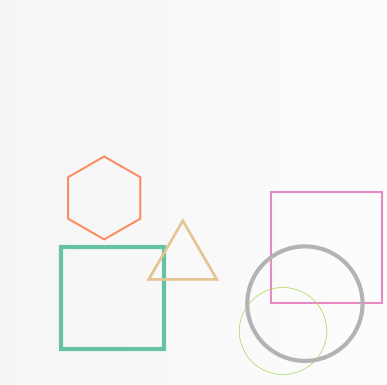[{"shape": "square", "thickness": 3, "radius": 0.66, "center": [0.291, 0.226]}, {"shape": "hexagon", "thickness": 1.5, "radius": 0.54, "center": [0.269, 0.486]}, {"shape": "square", "thickness": 1.5, "radius": 0.72, "center": [0.843, 0.356]}, {"shape": "circle", "thickness": 0.5, "radius": 0.56, "center": [0.73, 0.14]}, {"shape": "triangle", "thickness": 2, "radius": 0.51, "center": [0.472, 0.325]}, {"shape": "circle", "thickness": 3, "radius": 0.74, "center": [0.787, 0.211]}]